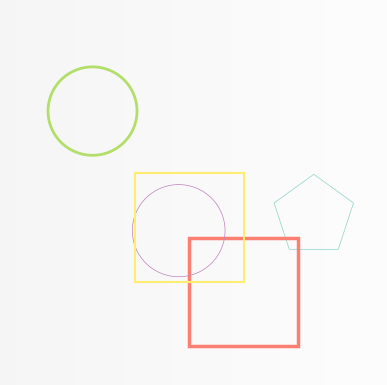[{"shape": "pentagon", "thickness": 0.5, "radius": 0.54, "center": [0.81, 0.44]}, {"shape": "square", "thickness": 2.5, "radius": 0.7, "center": [0.628, 0.242]}, {"shape": "circle", "thickness": 2, "radius": 0.57, "center": [0.239, 0.711]}, {"shape": "circle", "thickness": 0.5, "radius": 0.6, "center": [0.461, 0.401]}, {"shape": "square", "thickness": 1.5, "radius": 0.71, "center": [0.488, 0.408]}]